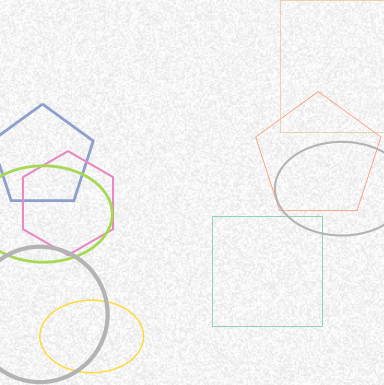[{"shape": "square", "thickness": 0.5, "radius": 0.71, "center": [0.693, 0.296]}, {"shape": "pentagon", "thickness": 0.5, "radius": 0.86, "center": [0.827, 0.591]}, {"shape": "pentagon", "thickness": 2, "radius": 0.69, "center": [0.11, 0.591]}, {"shape": "hexagon", "thickness": 1.5, "radius": 0.68, "center": [0.177, 0.472]}, {"shape": "oval", "thickness": 2, "radius": 0.89, "center": [0.113, 0.444]}, {"shape": "oval", "thickness": 1, "radius": 0.67, "center": [0.238, 0.126]}, {"shape": "square", "thickness": 0.5, "radius": 0.86, "center": [0.899, 0.828]}, {"shape": "oval", "thickness": 1.5, "radius": 0.87, "center": [0.888, 0.51]}, {"shape": "circle", "thickness": 3, "radius": 0.88, "center": [0.104, 0.183]}]